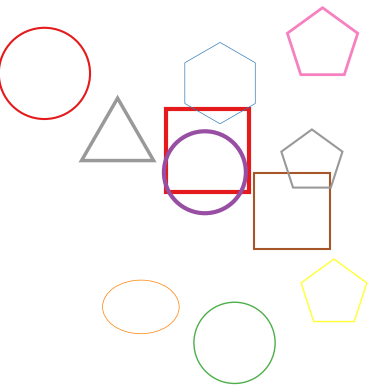[{"shape": "circle", "thickness": 1.5, "radius": 0.59, "center": [0.115, 0.809]}, {"shape": "square", "thickness": 3, "radius": 0.54, "center": [0.538, 0.609]}, {"shape": "hexagon", "thickness": 0.5, "radius": 0.53, "center": [0.572, 0.784]}, {"shape": "circle", "thickness": 1, "radius": 0.53, "center": [0.609, 0.109]}, {"shape": "circle", "thickness": 3, "radius": 0.53, "center": [0.532, 0.553]}, {"shape": "oval", "thickness": 0.5, "radius": 0.5, "center": [0.366, 0.203]}, {"shape": "pentagon", "thickness": 1, "radius": 0.45, "center": [0.867, 0.237]}, {"shape": "square", "thickness": 1.5, "radius": 0.49, "center": [0.758, 0.453]}, {"shape": "pentagon", "thickness": 2, "radius": 0.48, "center": [0.838, 0.884]}, {"shape": "pentagon", "thickness": 1.5, "radius": 0.42, "center": [0.81, 0.58]}, {"shape": "triangle", "thickness": 2.5, "radius": 0.54, "center": [0.305, 0.637]}]